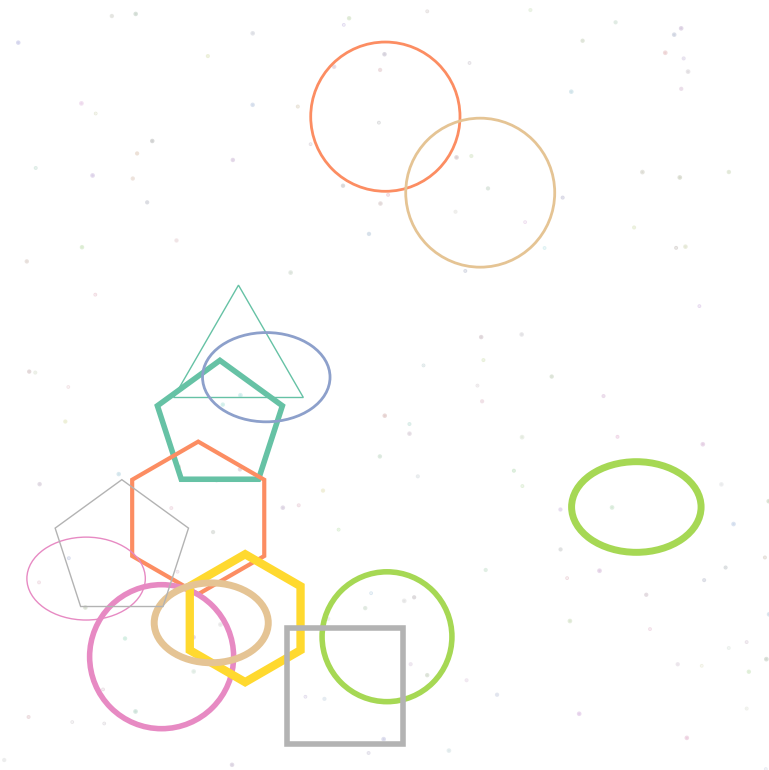[{"shape": "pentagon", "thickness": 2, "radius": 0.43, "center": [0.286, 0.447]}, {"shape": "triangle", "thickness": 0.5, "radius": 0.49, "center": [0.31, 0.532]}, {"shape": "circle", "thickness": 1, "radius": 0.48, "center": [0.5, 0.848]}, {"shape": "hexagon", "thickness": 1.5, "radius": 0.5, "center": [0.257, 0.327]}, {"shape": "oval", "thickness": 1, "radius": 0.41, "center": [0.346, 0.51]}, {"shape": "oval", "thickness": 0.5, "radius": 0.38, "center": [0.112, 0.249]}, {"shape": "circle", "thickness": 2, "radius": 0.47, "center": [0.21, 0.147]}, {"shape": "oval", "thickness": 2.5, "radius": 0.42, "center": [0.826, 0.342]}, {"shape": "circle", "thickness": 2, "radius": 0.42, "center": [0.503, 0.173]}, {"shape": "hexagon", "thickness": 3, "radius": 0.42, "center": [0.318, 0.197]}, {"shape": "circle", "thickness": 1, "radius": 0.48, "center": [0.624, 0.75]}, {"shape": "oval", "thickness": 2.5, "radius": 0.37, "center": [0.274, 0.191]}, {"shape": "square", "thickness": 2, "radius": 0.38, "center": [0.448, 0.109]}, {"shape": "pentagon", "thickness": 0.5, "radius": 0.46, "center": [0.158, 0.286]}]